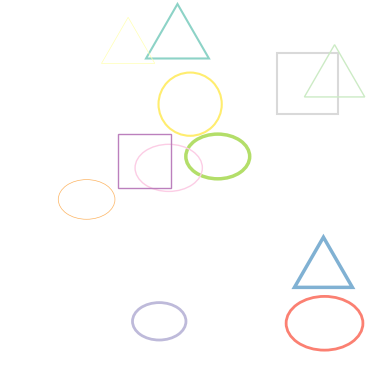[{"shape": "triangle", "thickness": 1.5, "radius": 0.47, "center": [0.461, 0.895]}, {"shape": "triangle", "thickness": 0.5, "radius": 0.4, "center": [0.333, 0.875]}, {"shape": "oval", "thickness": 2, "radius": 0.35, "center": [0.414, 0.165]}, {"shape": "oval", "thickness": 2, "radius": 0.5, "center": [0.843, 0.16]}, {"shape": "triangle", "thickness": 2.5, "radius": 0.43, "center": [0.84, 0.297]}, {"shape": "oval", "thickness": 0.5, "radius": 0.37, "center": [0.225, 0.482]}, {"shape": "oval", "thickness": 2.5, "radius": 0.41, "center": [0.566, 0.594]}, {"shape": "oval", "thickness": 1, "radius": 0.44, "center": [0.438, 0.564]}, {"shape": "square", "thickness": 1.5, "radius": 0.39, "center": [0.798, 0.783]}, {"shape": "square", "thickness": 1, "radius": 0.35, "center": [0.375, 0.581]}, {"shape": "triangle", "thickness": 1, "radius": 0.45, "center": [0.869, 0.793]}, {"shape": "circle", "thickness": 1.5, "radius": 0.41, "center": [0.494, 0.729]}]